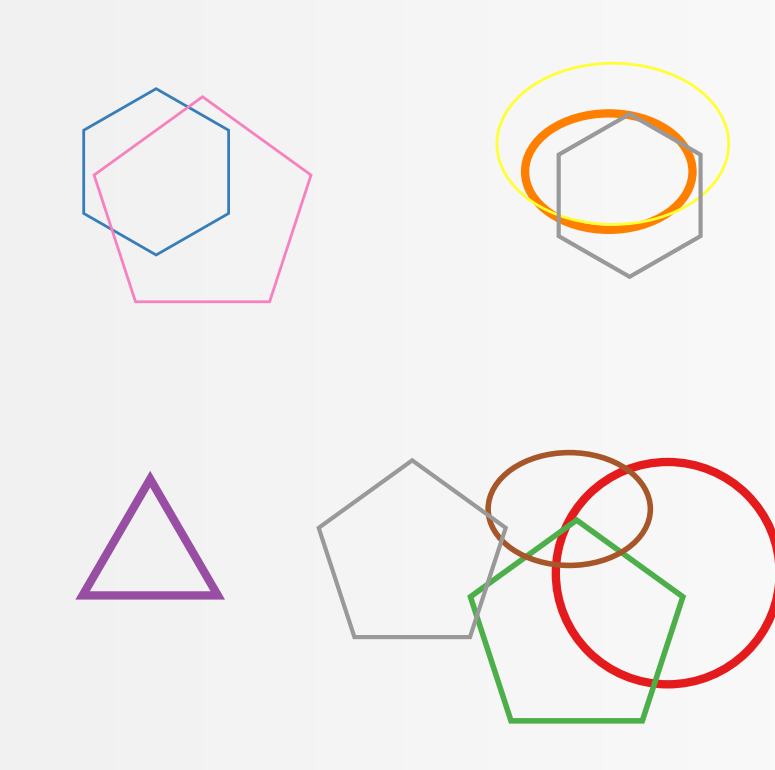[{"shape": "circle", "thickness": 3, "radius": 0.72, "center": [0.862, 0.256]}, {"shape": "hexagon", "thickness": 1, "radius": 0.54, "center": [0.201, 0.777]}, {"shape": "pentagon", "thickness": 2, "radius": 0.72, "center": [0.744, 0.18]}, {"shape": "triangle", "thickness": 3, "radius": 0.5, "center": [0.194, 0.277]}, {"shape": "oval", "thickness": 3, "radius": 0.54, "center": [0.786, 0.777]}, {"shape": "oval", "thickness": 1, "radius": 0.75, "center": [0.791, 0.813]}, {"shape": "oval", "thickness": 2, "radius": 0.52, "center": [0.735, 0.339]}, {"shape": "pentagon", "thickness": 1, "radius": 0.74, "center": [0.261, 0.727]}, {"shape": "hexagon", "thickness": 1.5, "radius": 0.53, "center": [0.812, 0.746]}, {"shape": "pentagon", "thickness": 1.5, "radius": 0.63, "center": [0.532, 0.275]}]